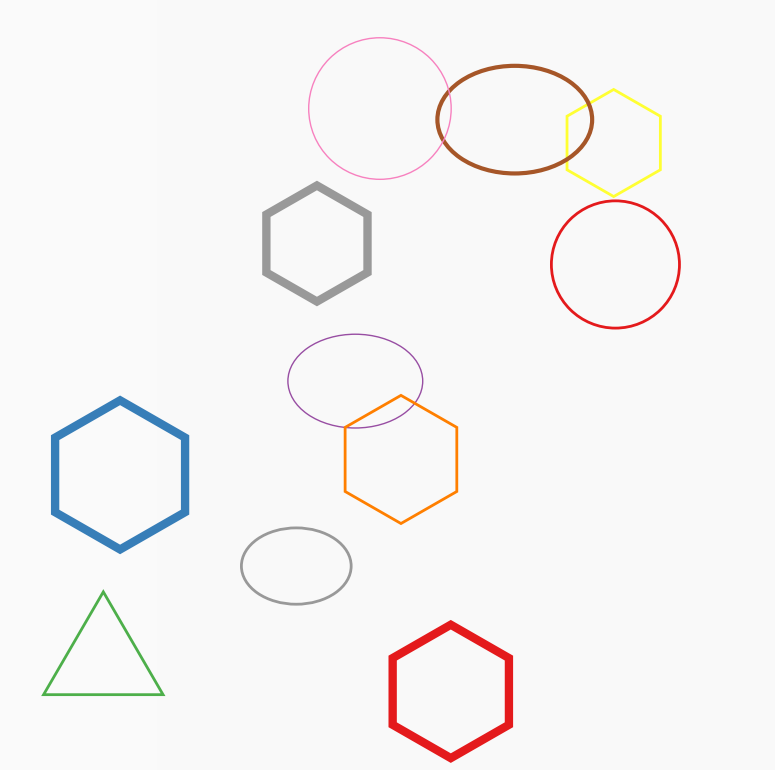[{"shape": "hexagon", "thickness": 3, "radius": 0.43, "center": [0.582, 0.102]}, {"shape": "circle", "thickness": 1, "radius": 0.41, "center": [0.794, 0.657]}, {"shape": "hexagon", "thickness": 3, "radius": 0.48, "center": [0.155, 0.383]}, {"shape": "triangle", "thickness": 1, "radius": 0.45, "center": [0.133, 0.142]}, {"shape": "oval", "thickness": 0.5, "radius": 0.43, "center": [0.458, 0.505]}, {"shape": "hexagon", "thickness": 1, "radius": 0.42, "center": [0.517, 0.403]}, {"shape": "hexagon", "thickness": 1, "radius": 0.35, "center": [0.792, 0.814]}, {"shape": "oval", "thickness": 1.5, "radius": 0.5, "center": [0.664, 0.845]}, {"shape": "circle", "thickness": 0.5, "radius": 0.46, "center": [0.49, 0.859]}, {"shape": "oval", "thickness": 1, "radius": 0.35, "center": [0.382, 0.265]}, {"shape": "hexagon", "thickness": 3, "radius": 0.38, "center": [0.409, 0.684]}]